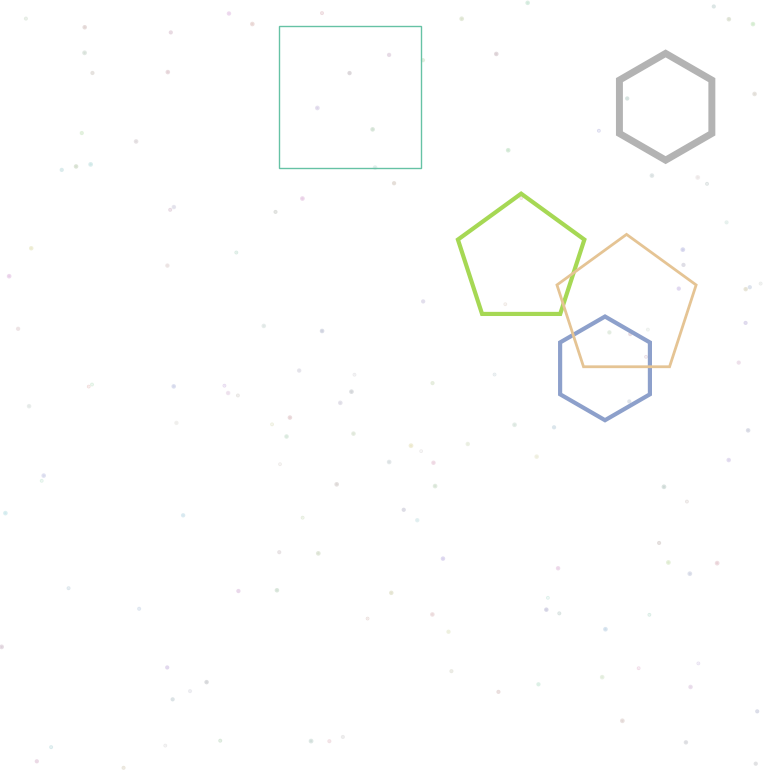[{"shape": "square", "thickness": 0.5, "radius": 0.46, "center": [0.454, 0.874]}, {"shape": "hexagon", "thickness": 1.5, "radius": 0.34, "center": [0.786, 0.522]}, {"shape": "pentagon", "thickness": 1.5, "radius": 0.43, "center": [0.677, 0.662]}, {"shape": "pentagon", "thickness": 1, "radius": 0.48, "center": [0.814, 0.601]}, {"shape": "hexagon", "thickness": 2.5, "radius": 0.35, "center": [0.864, 0.861]}]